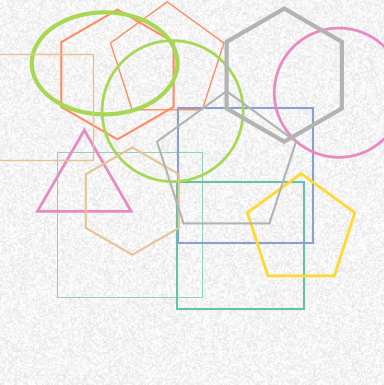[{"shape": "square", "thickness": 0.5, "radius": 0.94, "center": [0.337, 0.418]}, {"shape": "square", "thickness": 1.5, "radius": 0.83, "center": [0.625, 0.361]}, {"shape": "hexagon", "thickness": 1.5, "radius": 0.84, "center": [0.305, 0.806]}, {"shape": "pentagon", "thickness": 1, "radius": 0.77, "center": [0.434, 0.84]}, {"shape": "square", "thickness": 1.5, "radius": 0.88, "center": [0.637, 0.545]}, {"shape": "circle", "thickness": 2, "radius": 0.84, "center": [0.88, 0.759]}, {"shape": "triangle", "thickness": 2, "radius": 0.7, "center": [0.219, 0.521]}, {"shape": "oval", "thickness": 3, "radius": 0.95, "center": [0.272, 0.835]}, {"shape": "circle", "thickness": 2, "radius": 0.92, "center": [0.448, 0.711]}, {"shape": "pentagon", "thickness": 2, "radius": 0.73, "center": [0.782, 0.402]}, {"shape": "hexagon", "thickness": 1.5, "radius": 0.7, "center": [0.344, 0.478]}, {"shape": "square", "thickness": 1, "radius": 0.69, "center": [0.104, 0.722]}, {"shape": "hexagon", "thickness": 3, "radius": 0.86, "center": [0.738, 0.805]}, {"shape": "pentagon", "thickness": 1.5, "radius": 0.95, "center": [0.588, 0.573]}]